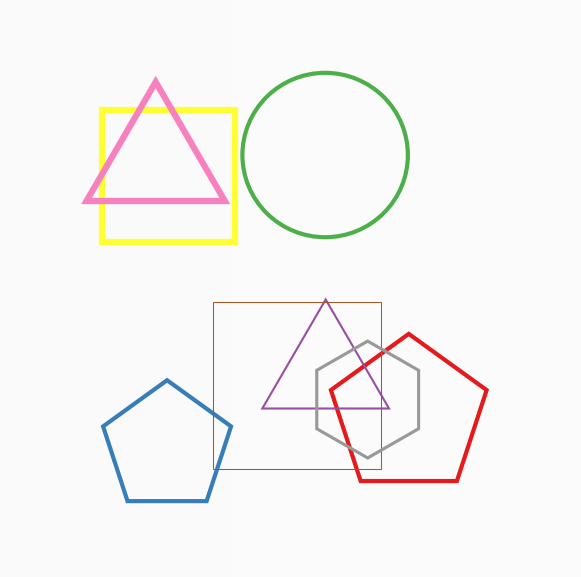[{"shape": "pentagon", "thickness": 2, "radius": 0.7, "center": [0.703, 0.28]}, {"shape": "pentagon", "thickness": 2, "radius": 0.58, "center": [0.287, 0.225]}, {"shape": "circle", "thickness": 2, "radius": 0.71, "center": [0.559, 0.731]}, {"shape": "triangle", "thickness": 1, "radius": 0.63, "center": [0.56, 0.355]}, {"shape": "square", "thickness": 3, "radius": 0.57, "center": [0.29, 0.695]}, {"shape": "square", "thickness": 0.5, "radius": 0.72, "center": [0.511, 0.331]}, {"shape": "triangle", "thickness": 3, "radius": 0.69, "center": [0.268, 0.72]}, {"shape": "hexagon", "thickness": 1.5, "radius": 0.51, "center": [0.633, 0.307]}]